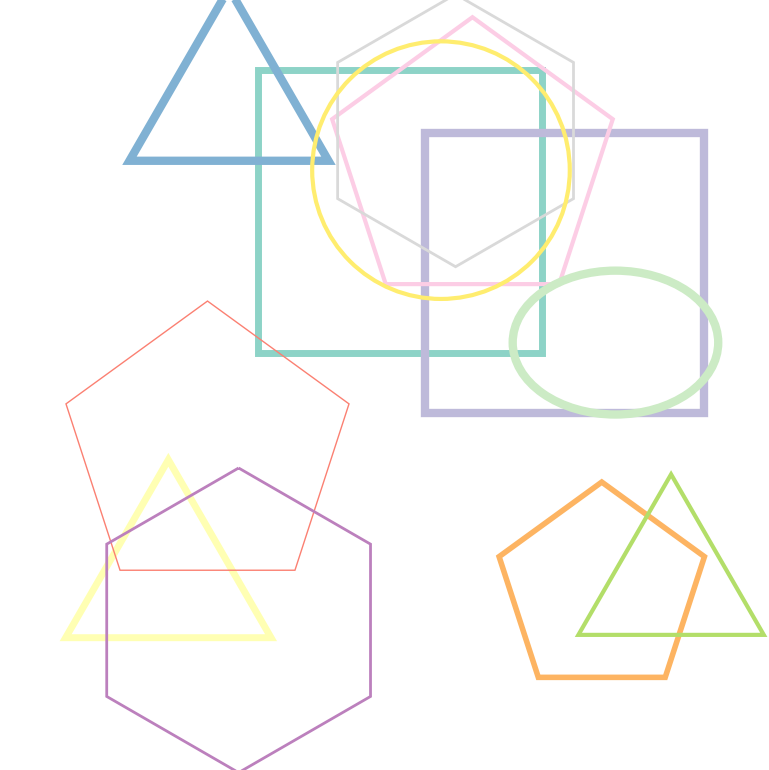[{"shape": "square", "thickness": 2.5, "radius": 0.92, "center": [0.52, 0.726]}, {"shape": "triangle", "thickness": 2.5, "radius": 0.77, "center": [0.219, 0.249]}, {"shape": "square", "thickness": 3, "radius": 0.91, "center": [0.733, 0.645]}, {"shape": "pentagon", "thickness": 0.5, "radius": 0.97, "center": [0.269, 0.416]}, {"shape": "triangle", "thickness": 3, "radius": 0.75, "center": [0.297, 0.866]}, {"shape": "pentagon", "thickness": 2, "radius": 0.7, "center": [0.782, 0.234]}, {"shape": "triangle", "thickness": 1.5, "radius": 0.7, "center": [0.872, 0.245]}, {"shape": "pentagon", "thickness": 1.5, "radius": 0.96, "center": [0.614, 0.786]}, {"shape": "hexagon", "thickness": 1, "radius": 0.88, "center": [0.592, 0.83]}, {"shape": "hexagon", "thickness": 1, "radius": 0.99, "center": [0.31, 0.194]}, {"shape": "oval", "thickness": 3, "radius": 0.67, "center": [0.799, 0.555]}, {"shape": "circle", "thickness": 1.5, "radius": 0.84, "center": [0.573, 0.779]}]